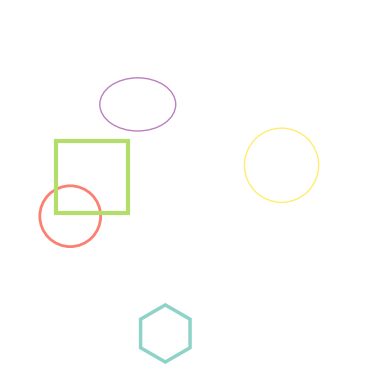[{"shape": "hexagon", "thickness": 2.5, "radius": 0.37, "center": [0.429, 0.134]}, {"shape": "circle", "thickness": 2, "radius": 0.39, "center": [0.182, 0.438]}, {"shape": "square", "thickness": 3, "radius": 0.47, "center": [0.238, 0.541]}, {"shape": "oval", "thickness": 1, "radius": 0.49, "center": [0.358, 0.729]}, {"shape": "circle", "thickness": 1, "radius": 0.48, "center": [0.731, 0.571]}]